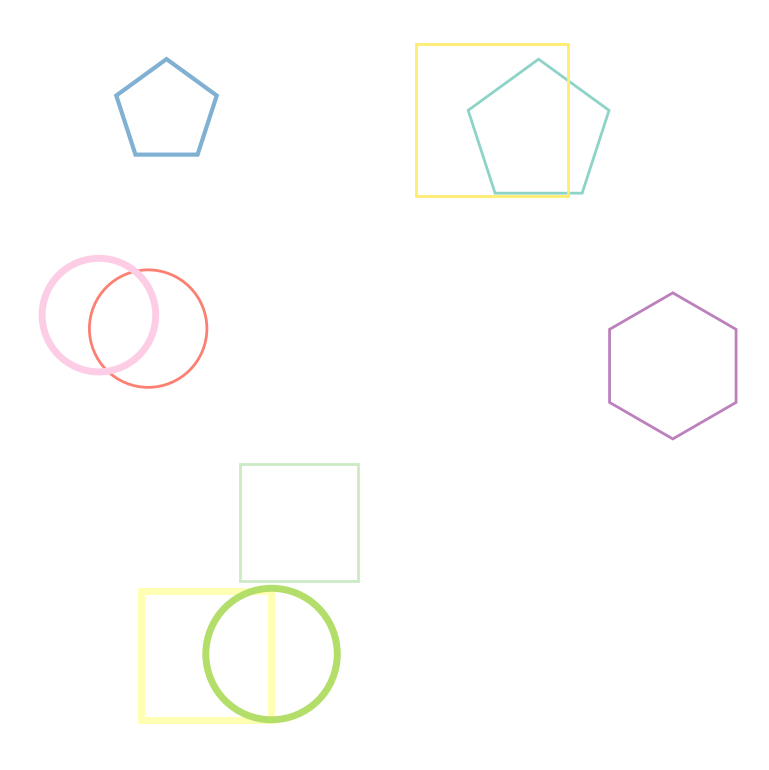[{"shape": "pentagon", "thickness": 1, "radius": 0.48, "center": [0.699, 0.827]}, {"shape": "square", "thickness": 2.5, "radius": 0.42, "center": [0.267, 0.149]}, {"shape": "circle", "thickness": 1, "radius": 0.38, "center": [0.192, 0.573]}, {"shape": "pentagon", "thickness": 1.5, "radius": 0.34, "center": [0.216, 0.855]}, {"shape": "circle", "thickness": 2.5, "radius": 0.43, "center": [0.353, 0.151]}, {"shape": "circle", "thickness": 2.5, "radius": 0.37, "center": [0.128, 0.591]}, {"shape": "hexagon", "thickness": 1, "radius": 0.47, "center": [0.874, 0.525]}, {"shape": "square", "thickness": 1, "radius": 0.38, "center": [0.389, 0.321]}, {"shape": "square", "thickness": 1, "radius": 0.49, "center": [0.639, 0.844]}]